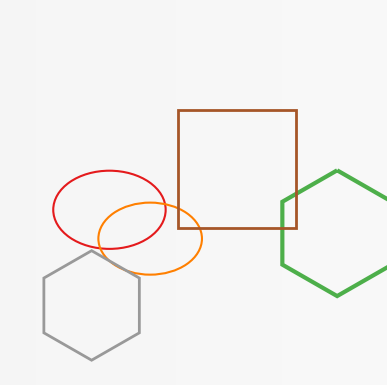[{"shape": "oval", "thickness": 1.5, "radius": 0.73, "center": [0.282, 0.455]}, {"shape": "hexagon", "thickness": 3, "radius": 0.82, "center": [0.87, 0.394]}, {"shape": "oval", "thickness": 1.5, "radius": 0.67, "center": [0.388, 0.38]}, {"shape": "square", "thickness": 2, "radius": 0.76, "center": [0.612, 0.562]}, {"shape": "hexagon", "thickness": 2, "radius": 0.71, "center": [0.236, 0.207]}]